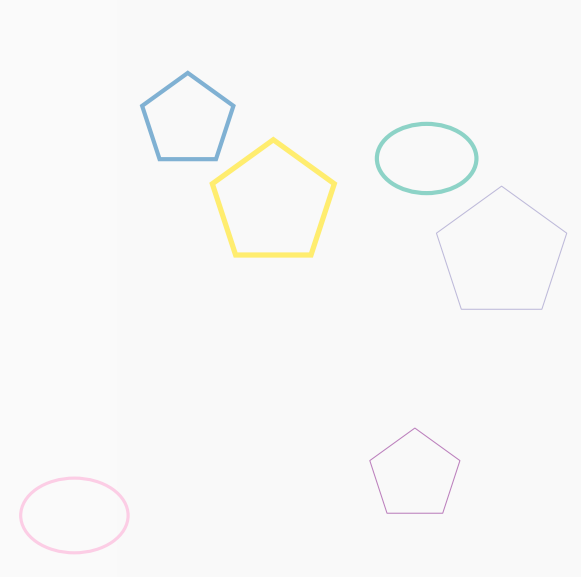[{"shape": "oval", "thickness": 2, "radius": 0.43, "center": [0.734, 0.725]}, {"shape": "pentagon", "thickness": 0.5, "radius": 0.59, "center": [0.863, 0.559]}, {"shape": "pentagon", "thickness": 2, "radius": 0.41, "center": [0.323, 0.79]}, {"shape": "oval", "thickness": 1.5, "radius": 0.46, "center": [0.128, 0.107]}, {"shape": "pentagon", "thickness": 0.5, "radius": 0.41, "center": [0.714, 0.176]}, {"shape": "pentagon", "thickness": 2.5, "radius": 0.55, "center": [0.47, 0.647]}]